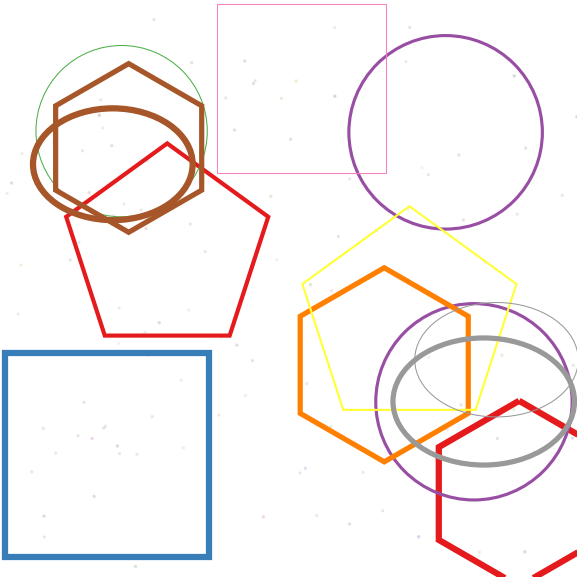[{"shape": "hexagon", "thickness": 3, "radius": 0.8, "center": [0.899, 0.145]}, {"shape": "pentagon", "thickness": 2, "radius": 0.92, "center": [0.29, 0.567]}, {"shape": "square", "thickness": 3, "radius": 0.88, "center": [0.185, 0.211]}, {"shape": "circle", "thickness": 0.5, "radius": 0.74, "center": [0.211, 0.772]}, {"shape": "circle", "thickness": 1.5, "radius": 0.84, "center": [0.772, 0.77]}, {"shape": "circle", "thickness": 1.5, "radius": 0.85, "center": [0.821, 0.303]}, {"shape": "hexagon", "thickness": 2.5, "radius": 0.84, "center": [0.665, 0.367]}, {"shape": "pentagon", "thickness": 1, "radius": 0.97, "center": [0.709, 0.447]}, {"shape": "oval", "thickness": 3, "radius": 0.69, "center": [0.195, 0.715]}, {"shape": "hexagon", "thickness": 2.5, "radius": 0.73, "center": [0.223, 0.743]}, {"shape": "square", "thickness": 0.5, "radius": 0.73, "center": [0.522, 0.846]}, {"shape": "oval", "thickness": 2.5, "radius": 0.79, "center": [0.838, 0.304]}, {"shape": "oval", "thickness": 0.5, "radius": 0.71, "center": [0.86, 0.376]}]